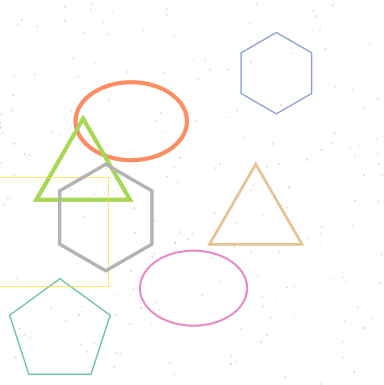[{"shape": "pentagon", "thickness": 1, "radius": 0.69, "center": [0.156, 0.139]}, {"shape": "oval", "thickness": 3, "radius": 0.72, "center": [0.341, 0.685]}, {"shape": "hexagon", "thickness": 1, "radius": 0.53, "center": [0.718, 0.81]}, {"shape": "oval", "thickness": 1.5, "radius": 0.7, "center": [0.503, 0.252]}, {"shape": "triangle", "thickness": 3, "radius": 0.7, "center": [0.216, 0.551]}, {"shape": "square", "thickness": 0.5, "radius": 0.71, "center": [0.139, 0.399]}, {"shape": "triangle", "thickness": 2, "radius": 0.69, "center": [0.664, 0.435]}, {"shape": "hexagon", "thickness": 2.5, "radius": 0.69, "center": [0.275, 0.435]}]